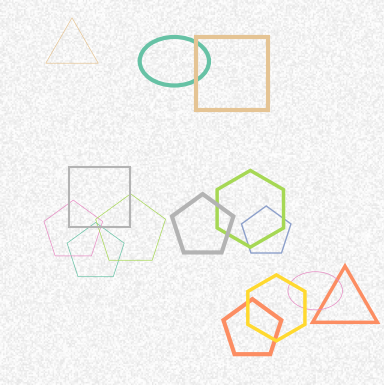[{"shape": "pentagon", "thickness": 0.5, "radius": 0.39, "center": [0.248, 0.344]}, {"shape": "oval", "thickness": 3, "radius": 0.45, "center": [0.453, 0.841]}, {"shape": "triangle", "thickness": 2.5, "radius": 0.49, "center": [0.896, 0.211]}, {"shape": "pentagon", "thickness": 3, "radius": 0.4, "center": [0.656, 0.144]}, {"shape": "pentagon", "thickness": 1, "radius": 0.34, "center": [0.692, 0.397]}, {"shape": "pentagon", "thickness": 0.5, "radius": 0.4, "center": [0.19, 0.4]}, {"shape": "oval", "thickness": 0.5, "radius": 0.35, "center": [0.819, 0.245]}, {"shape": "pentagon", "thickness": 0.5, "radius": 0.48, "center": [0.339, 0.401]}, {"shape": "hexagon", "thickness": 2.5, "radius": 0.5, "center": [0.65, 0.458]}, {"shape": "hexagon", "thickness": 2.5, "radius": 0.43, "center": [0.718, 0.2]}, {"shape": "square", "thickness": 3, "radius": 0.47, "center": [0.602, 0.809]}, {"shape": "triangle", "thickness": 0.5, "radius": 0.39, "center": [0.187, 0.875]}, {"shape": "pentagon", "thickness": 3, "radius": 0.42, "center": [0.526, 0.412]}, {"shape": "square", "thickness": 1.5, "radius": 0.39, "center": [0.259, 0.488]}]